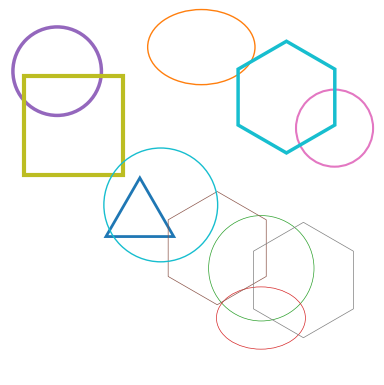[{"shape": "triangle", "thickness": 2, "radius": 0.51, "center": [0.363, 0.436]}, {"shape": "oval", "thickness": 1, "radius": 0.7, "center": [0.523, 0.878]}, {"shape": "circle", "thickness": 0.5, "radius": 0.68, "center": [0.679, 0.303]}, {"shape": "oval", "thickness": 0.5, "radius": 0.58, "center": [0.678, 0.174]}, {"shape": "circle", "thickness": 2.5, "radius": 0.57, "center": [0.148, 0.815]}, {"shape": "hexagon", "thickness": 0.5, "radius": 0.74, "center": [0.564, 0.356]}, {"shape": "circle", "thickness": 1.5, "radius": 0.5, "center": [0.869, 0.667]}, {"shape": "hexagon", "thickness": 0.5, "radius": 0.75, "center": [0.788, 0.273]}, {"shape": "square", "thickness": 3, "radius": 0.64, "center": [0.19, 0.674]}, {"shape": "circle", "thickness": 1, "radius": 0.74, "center": [0.418, 0.468]}, {"shape": "hexagon", "thickness": 2.5, "radius": 0.73, "center": [0.744, 0.748]}]